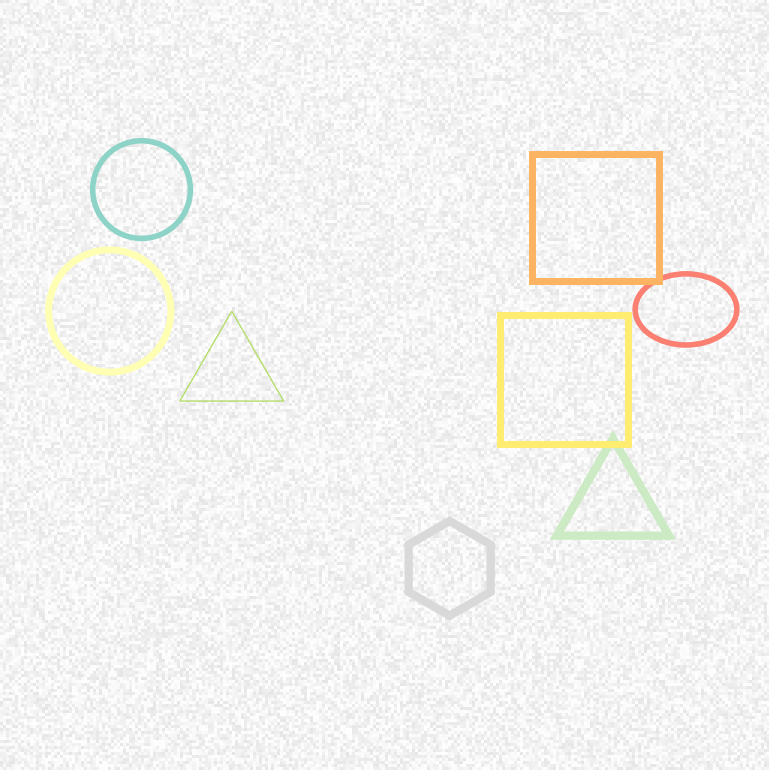[{"shape": "circle", "thickness": 2, "radius": 0.32, "center": [0.184, 0.754]}, {"shape": "circle", "thickness": 2.5, "radius": 0.4, "center": [0.143, 0.596]}, {"shape": "oval", "thickness": 2, "radius": 0.33, "center": [0.891, 0.598]}, {"shape": "square", "thickness": 2.5, "radius": 0.41, "center": [0.773, 0.717]}, {"shape": "triangle", "thickness": 0.5, "radius": 0.39, "center": [0.301, 0.518]}, {"shape": "hexagon", "thickness": 3, "radius": 0.31, "center": [0.584, 0.262]}, {"shape": "triangle", "thickness": 3, "radius": 0.42, "center": [0.796, 0.346]}, {"shape": "square", "thickness": 2.5, "radius": 0.42, "center": [0.733, 0.507]}]